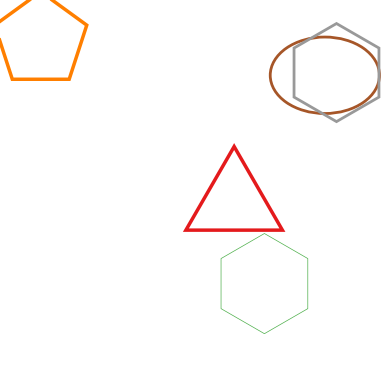[{"shape": "triangle", "thickness": 2.5, "radius": 0.72, "center": [0.608, 0.475]}, {"shape": "hexagon", "thickness": 0.5, "radius": 0.65, "center": [0.687, 0.263]}, {"shape": "pentagon", "thickness": 2.5, "radius": 0.63, "center": [0.106, 0.896]}, {"shape": "oval", "thickness": 2, "radius": 0.71, "center": [0.844, 0.804]}, {"shape": "hexagon", "thickness": 2, "radius": 0.64, "center": [0.874, 0.811]}]